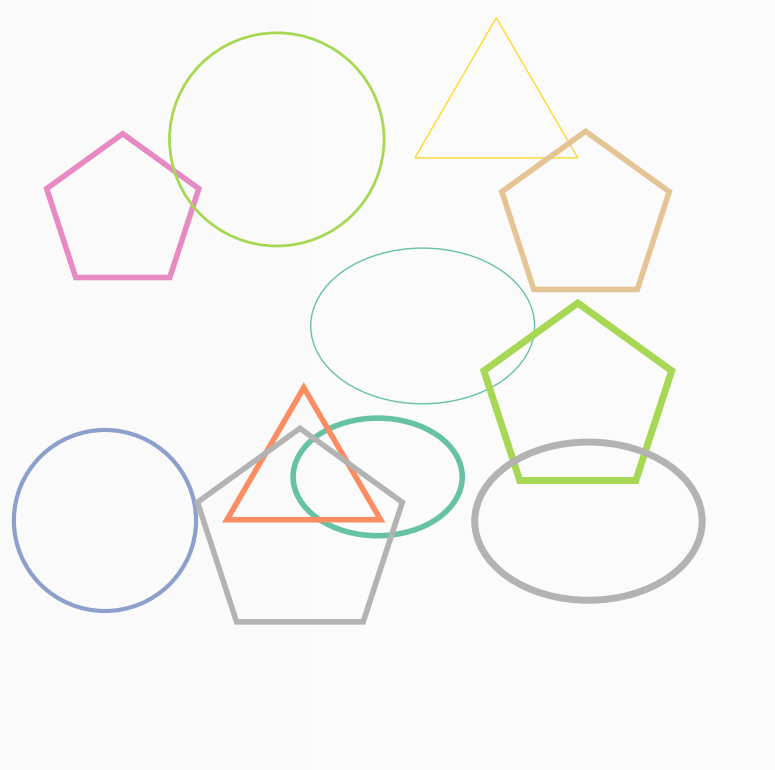[{"shape": "oval", "thickness": 0.5, "radius": 0.72, "center": [0.545, 0.577]}, {"shape": "oval", "thickness": 2, "radius": 0.55, "center": [0.487, 0.381]}, {"shape": "triangle", "thickness": 2, "radius": 0.57, "center": [0.392, 0.382]}, {"shape": "circle", "thickness": 1.5, "radius": 0.59, "center": [0.135, 0.324]}, {"shape": "pentagon", "thickness": 2, "radius": 0.52, "center": [0.158, 0.723]}, {"shape": "pentagon", "thickness": 2.5, "radius": 0.64, "center": [0.746, 0.479]}, {"shape": "circle", "thickness": 1, "radius": 0.69, "center": [0.357, 0.819]}, {"shape": "triangle", "thickness": 0.5, "radius": 0.61, "center": [0.64, 0.856]}, {"shape": "pentagon", "thickness": 2, "radius": 0.57, "center": [0.756, 0.716]}, {"shape": "oval", "thickness": 2.5, "radius": 0.73, "center": [0.759, 0.323]}, {"shape": "pentagon", "thickness": 2, "radius": 0.69, "center": [0.387, 0.305]}]